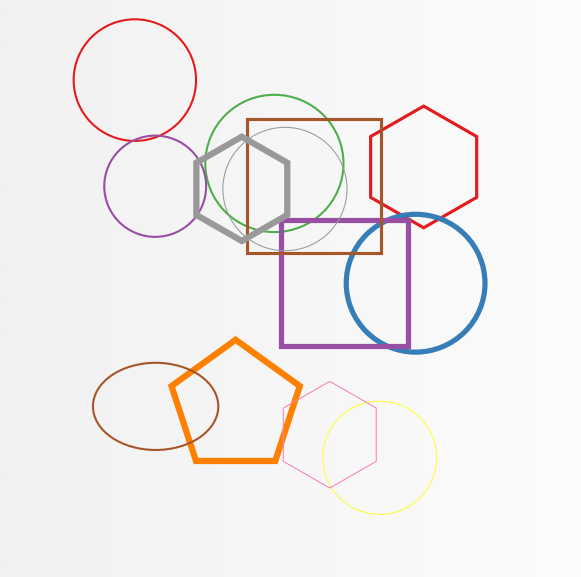[{"shape": "circle", "thickness": 1, "radius": 0.53, "center": [0.232, 0.86]}, {"shape": "hexagon", "thickness": 1.5, "radius": 0.53, "center": [0.729, 0.71]}, {"shape": "circle", "thickness": 2.5, "radius": 0.6, "center": [0.715, 0.509]}, {"shape": "circle", "thickness": 1, "radius": 0.59, "center": [0.472, 0.716]}, {"shape": "circle", "thickness": 1, "radius": 0.44, "center": [0.267, 0.677]}, {"shape": "square", "thickness": 2.5, "radius": 0.55, "center": [0.592, 0.509]}, {"shape": "pentagon", "thickness": 3, "radius": 0.58, "center": [0.405, 0.295]}, {"shape": "circle", "thickness": 0.5, "radius": 0.49, "center": [0.653, 0.206]}, {"shape": "square", "thickness": 1.5, "radius": 0.58, "center": [0.54, 0.677]}, {"shape": "oval", "thickness": 1, "radius": 0.54, "center": [0.268, 0.295]}, {"shape": "hexagon", "thickness": 0.5, "radius": 0.46, "center": [0.567, 0.246]}, {"shape": "circle", "thickness": 0.5, "radius": 0.53, "center": [0.49, 0.672]}, {"shape": "hexagon", "thickness": 3, "radius": 0.45, "center": [0.416, 0.672]}]